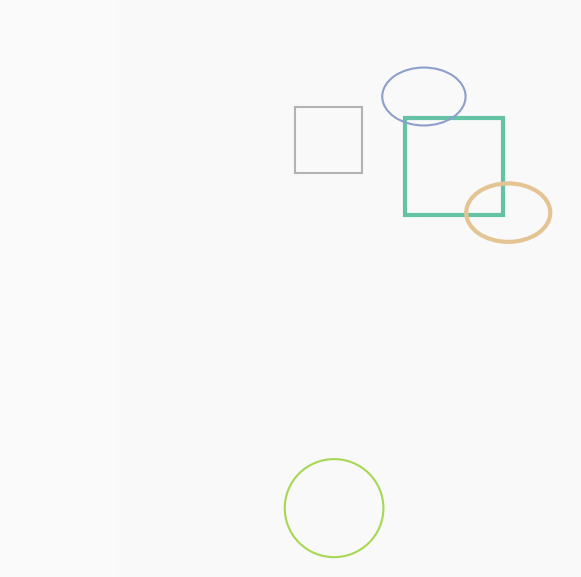[{"shape": "square", "thickness": 2, "radius": 0.42, "center": [0.781, 0.711]}, {"shape": "oval", "thickness": 1, "radius": 0.36, "center": [0.729, 0.832]}, {"shape": "circle", "thickness": 1, "radius": 0.42, "center": [0.575, 0.119]}, {"shape": "oval", "thickness": 2, "radius": 0.36, "center": [0.874, 0.631]}, {"shape": "square", "thickness": 1, "radius": 0.29, "center": [0.565, 0.757]}]